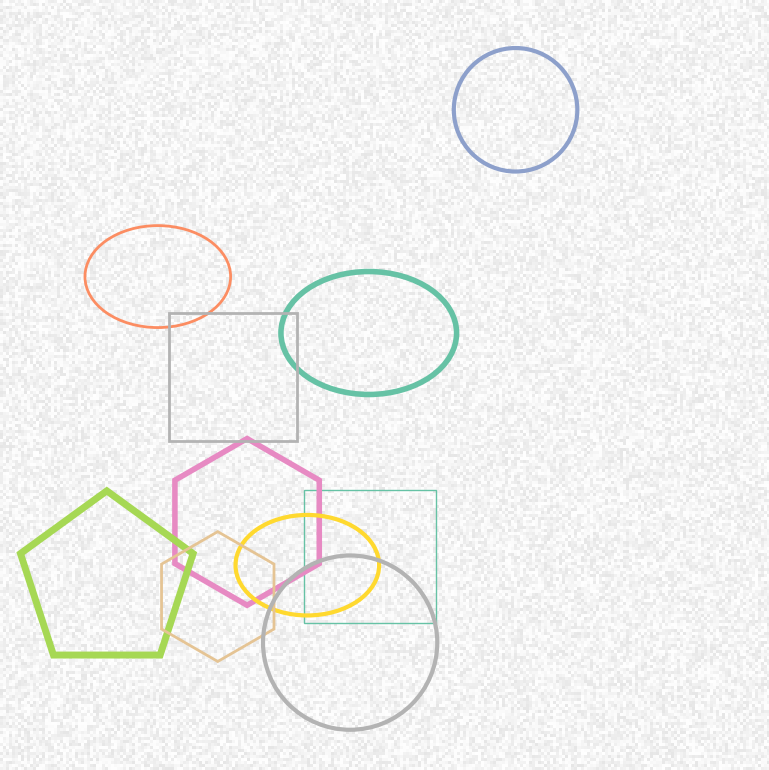[{"shape": "oval", "thickness": 2, "radius": 0.57, "center": [0.479, 0.568]}, {"shape": "square", "thickness": 0.5, "radius": 0.43, "center": [0.481, 0.277]}, {"shape": "oval", "thickness": 1, "radius": 0.47, "center": [0.205, 0.641]}, {"shape": "circle", "thickness": 1.5, "radius": 0.4, "center": [0.67, 0.857]}, {"shape": "hexagon", "thickness": 2, "radius": 0.54, "center": [0.321, 0.322]}, {"shape": "pentagon", "thickness": 2.5, "radius": 0.59, "center": [0.139, 0.245]}, {"shape": "oval", "thickness": 1.5, "radius": 0.47, "center": [0.399, 0.266]}, {"shape": "hexagon", "thickness": 1, "radius": 0.42, "center": [0.283, 0.225]}, {"shape": "square", "thickness": 1, "radius": 0.42, "center": [0.302, 0.51]}, {"shape": "circle", "thickness": 1.5, "radius": 0.57, "center": [0.455, 0.165]}]